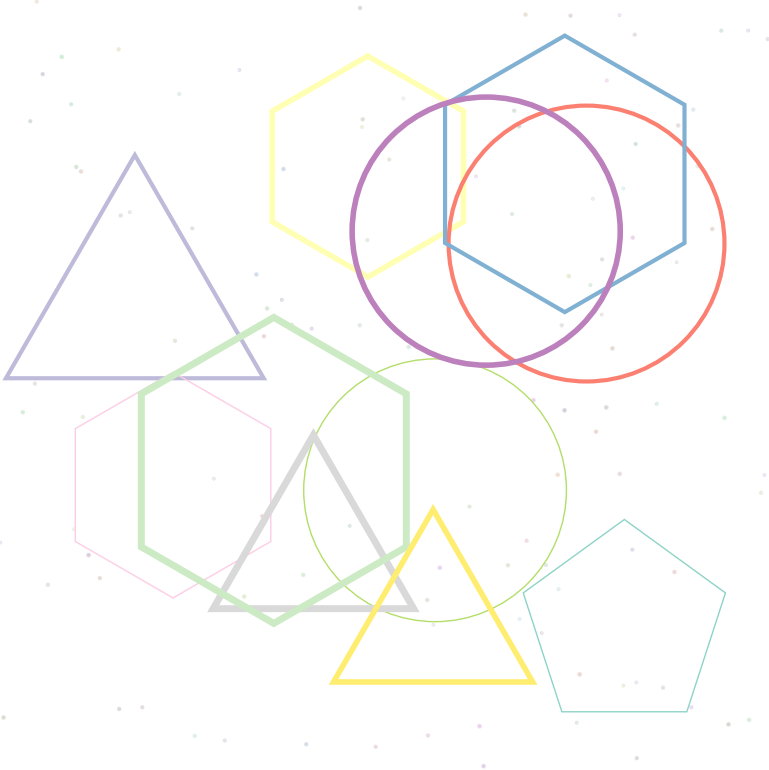[{"shape": "pentagon", "thickness": 0.5, "radius": 0.69, "center": [0.811, 0.187]}, {"shape": "hexagon", "thickness": 2, "radius": 0.72, "center": [0.478, 0.784]}, {"shape": "triangle", "thickness": 1.5, "radius": 0.97, "center": [0.175, 0.605]}, {"shape": "circle", "thickness": 1.5, "radius": 0.9, "center": [0.762, 0.684]}, {"shape": "hexagon", "thickness": 1.5, "radius": 0.9, "center": [0.733, 0.774]}, {"shape": "circle", "thickness": 0.5, "radius": 0.85, "center": [0.565, 0.363]}, {"shape": "hexagon", "thickness": 0.5, "radius": 0.73, "center": [0.225, 0.37]}, {"shape": "triangle", "thickness": 2.5, "radius": 0.75, "center": [0.407, 0.285]}, {"shape": "circle", "thickness": 2, "radius": 0.87, "center": [0.631, 0.7]}, {"shape": "hexagon", "thickness": 2.5, "radius": 0.99, "center": [0.356, 0.389]}, {"shape": "triangle", "thickness": 2, "radius": 0.75, "center": [0.562, 0.189]}]